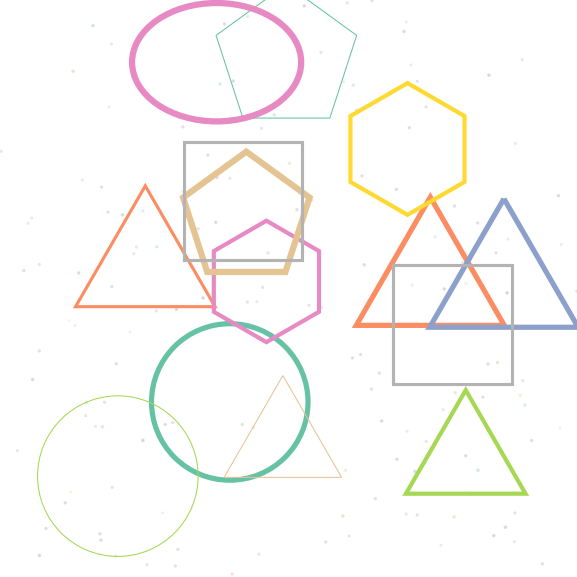[{"shape": "circle", "thickness": 2.5, "radius": 0.68, "center": [0.398, 0.303]}, {"shape": "pentagon", "thickness": 0.5, "radius": 0.64, "center": [0.496, 0.898]}, {"shape": "triangle", "thickness": 2.5, "radius": 0.74, "center": [0.745, 0.51]}, {"shape": "triangle", "thickness": 1.5, "radius": 0.7, "center": [0.252, 0.538]}, {"shape": "triangle", "thickness": 2.5, "radius": 0.74, "center": [0.873, 0.507]}, {"shape": "hexagon", "thickness": 2, "radius": 0.53, "center": [0.461, 0.512]}, {"shape": "oval", "thickness": 3, "radius": 0.73, "center": [0.375, 0.891]}, {"shape": "circle", "thickness": 0.5, "radius": 0.7, "center": [0.204, 0.175]}, {"shape": "triangle", "thickness": 2, "radius": 0.6, "center": [0.806, 0.204]}, {"shape": "hexagon", "thickness": 2, "radius": 0.57, "center": [0.706, 0.741]}, {"shape": "triangle", "thickness": 0.5, "radius": 0.59, "center": [0.49, 0.231]}, {"shape": "pentagon", "thickness": 3, "radius": 0.58, "center": [0.427, 0.621]}, {"shape": "square", "thickness": 1.5, "radius": 0.51, "center": [0.783, 0.437]}, {"shape": "square", "thickness": 1.5, "radius": 0.51, "center": [0.421, 0.651]}]